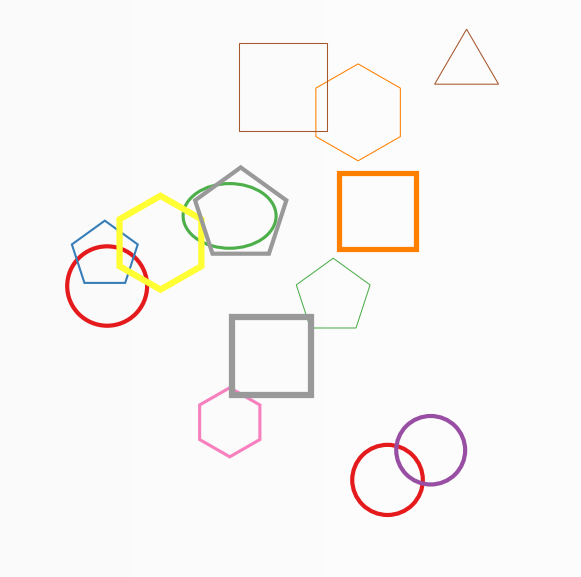[{"shape": "circle", "thickness": 2, "radius": 0.3, "center": [0.667, 0.168]}, {"shape": "circle", "thickness": 2, "radius": 0.34, "center": [0.184, 0.504]}, {"shape": "pentagon", "thickness": 1, "radius": 0.3, "center": [0.18, 0.557]}, {"shape": "oval", "thickness": 1.5, "radius": 0.4, "center": [0.395, 0.625]}, {"shape": "pentagon", "thickness": 0.5, "radius": 0.33, "center": [0.573, 0.485]}, {"shape": "circle", "thickness": 2, "radius": 0.3, "center": [0.741, 0.22]}, {"shape": "square", "thickness": 2.5, "radius": 0.33, "center": [0.649, 0.634]}, {"shape": "hexagon", "thickness": 0.5, "radius": 0.42, "center": [0.616, 0.805]}, {"shape": "hexagon", "thickness": 3, "radius": 0.41, "center": [0.276, 0.579]}, {"shape": "triangle", "thickness": 0.5, "radius": 0.32, "center": [0.803, 0.885]}, {"shape": "square", "thickness": 0.5, "radius": 0.38, "center": [0.487, 0.849]}, {"shape": "hexagon", "thickness": 1.5, "radius": 0.3, "center": [0.395, 0.268]}, {"shape": "pentagon", "thickness": 2, "radius": 0.41, "center": [0.414, 0.627]}, {"shape": "square", "thickness": 3, "radius": 0.34, "center": [0.467, 0.382]}]